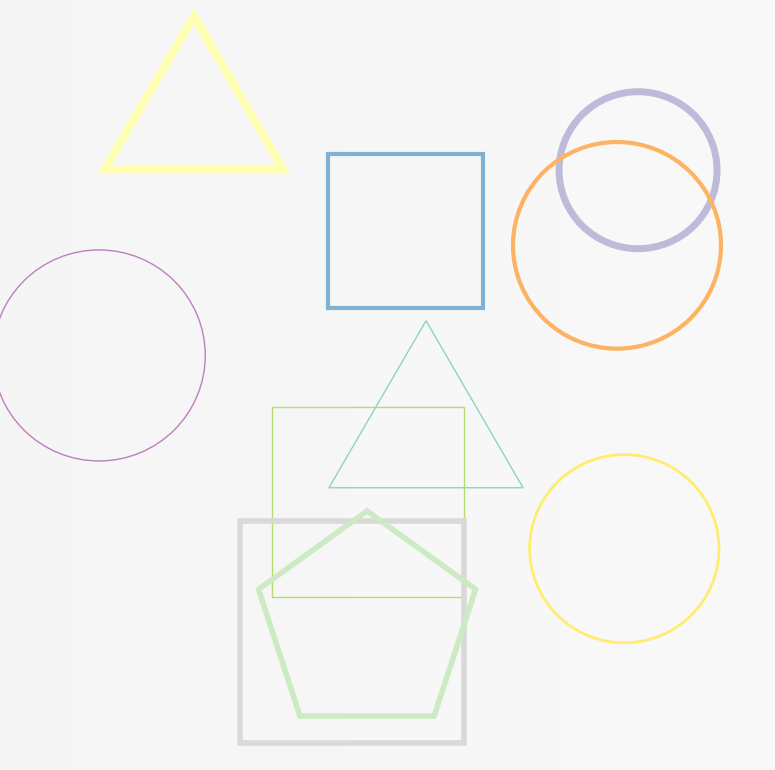[{"shape": "triangle", "thickness": 0.5, "radius": 0.72, "center": [0.55, 0.439]}, {"shape": "triangle", "thickness": 3, "radius": 0.66, "center": [0.25, 0.846]}, {"shape": "circle", "thickness": 2.5, "radius": 0.51, "center": [0.823, 0.779]}, {"shape": "square", "thickness": 1.5, "radius": 0.5, "center": [0.524, 0.7]}, {"shape": "circle", "thickness": 1.5, "radius": 0.67, "center": [0.796, 0.681]}, {"shape": "square", "thickness": 0.5, "radius": 0.62, "center": [0.474, 0.348]}, {"shape": "square", "thickness": 2, "radius": 0.72, "center": [0.454, 0.179]}, {"shape": "circle", "thickness": 0.5, "radius": 0.69, "center": [0.128, 0.538]}, {"shape": "pentagon", "thickness": 2, "radius": 0.74, "center": [0.474, 0.189]}, {"shape": "circle", "thickness": 1, "radius": 0.61, "center": [0.806, 0.287]}]